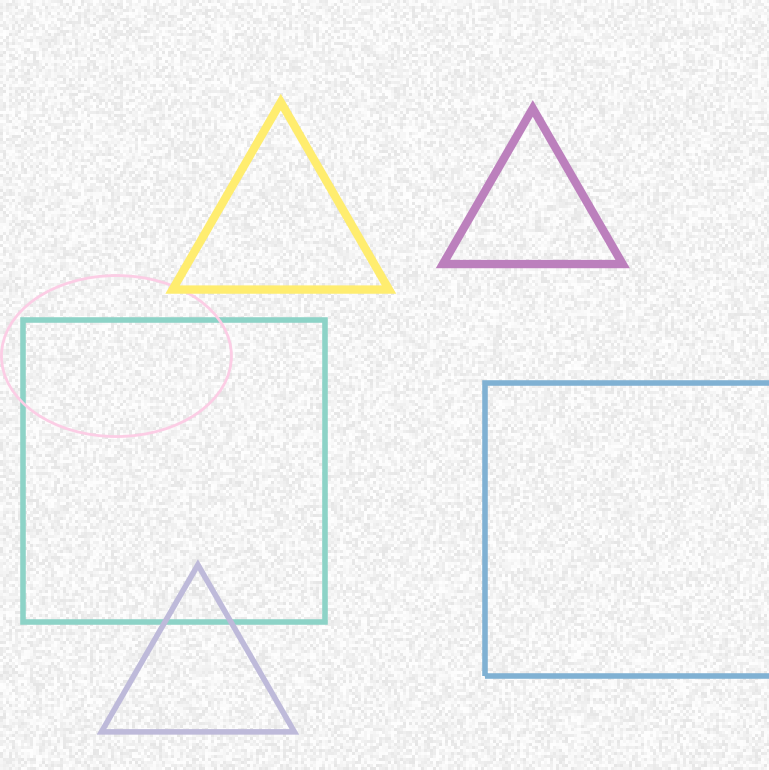[{"shape": "square", "thickness": 2, "radius": 0.98, "center": [0.226, 0.388]}, {"shape": "triangle", "thickness": 2, "radius": 0.72, "center": [0.257, 0.122]}, {"shape": "square", "thickness": 2, "radius": 0.95, "center": [0.821, 0.312]}, {"shape": "oval", "thickness": 1, "radius": 0.75, "center": [0.151, 0.538]}, {"shape": "triangle", "thickness": 3, "radius": 0.67, "center": [0.692, 0.724]}, {"shape": "triangle", "thickness": 3, "radius": 0.81, "center": [0.365, 0.705]}]